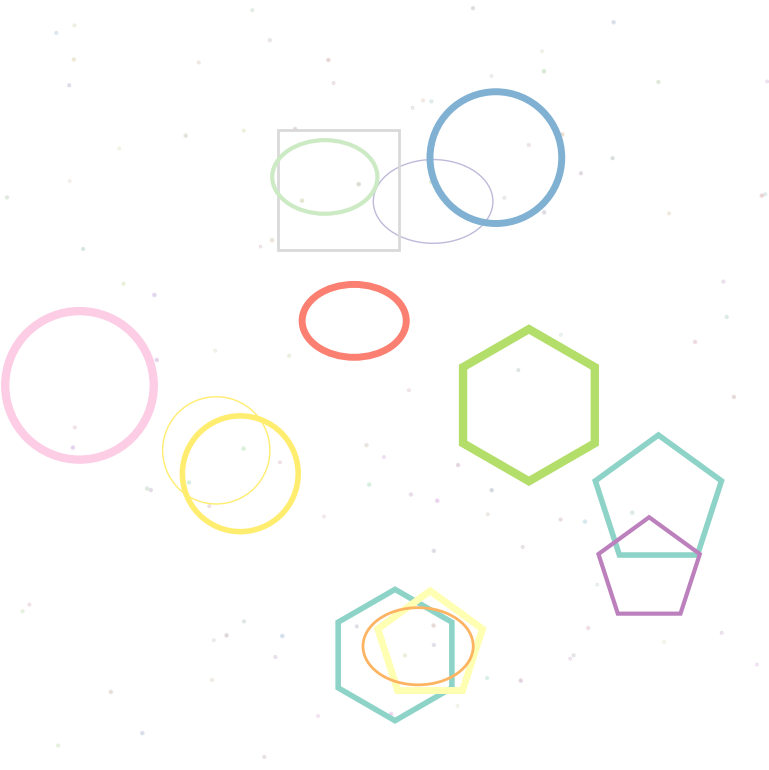[{"shape": "hexagon", "thickness": 2, "radius": 0.43, "center": [0.513, 0.149]}, {"shape": "pentagon", "thickness": 2, "radius": 0.43, "center": [0.855, 0.349]}, {"shape": "pentagon", "thickness": 2.5, "radius": 0.36, "center": [0.559, 0.161]}, {"shape": "oval", "thickness": 0.5, "radius": 0.39, "center": [0.562, 0.738]}, {"shape": "oval", "thickness": 2.5, "radius": 0.34, "center": [0.46, 0.583]}, {"shape": "circle", "thickness": 2.5, "radius": 0.43, "center": [0.644, 0.795]}, {"shape": "oval", "thickness": 1, "radius": 0.36, "center": [0.543, 0.161]}, {"shape": "hexagon", "thickness": 3, "radius": 0.49, "center": [0.687, 0.474]}, {"shape": "circle", "thickness": 3, "radius": 0.48, "center": [0.103, 0.5]}, {"shape": "square", "thickness": 1, "radius": 0.39, "center": [0.439, 0.754]}, {"shape": "pentagon", "thickness": 1.5, "radius": 0.35, "center": [0.843, 0.259]}, {"shape": "oval", "thickness": 1.5, "radius": 0.34, "center": [0.422, 0.77]}, {"shape": "circle", "thickness": 2, "radius": 0.38, "center": [0.312, 0.385]}, {"shape": "circle", "thickness": 0.5, "radius": 0.35, "center": [0.281, 0.415]}]